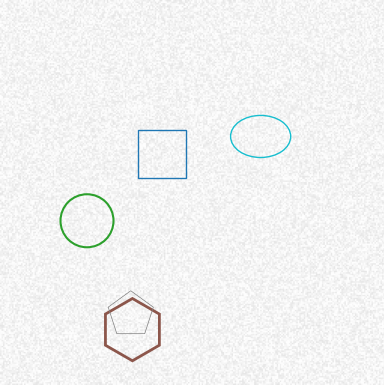[{"shape": "square", "thickness": 1, "radius": 0.31, "center": [0.42, 0.6]}, {"shape": "circle", "thickness": 1.5, "radius": 0.34, "center": [0.226, 0.427]}, {"shape": "hexagon", "thickness": 2, "radius": 0.4, "center": [0.344, 0.144]}, {"shape": "pentagon", "thickness": 0.5, "radius": 0.31, "center": [0.34, 0.183]}, {"shape": "oval", "thickness": 1, "radius": 0.39, "center": [0.677, 0.646]}]